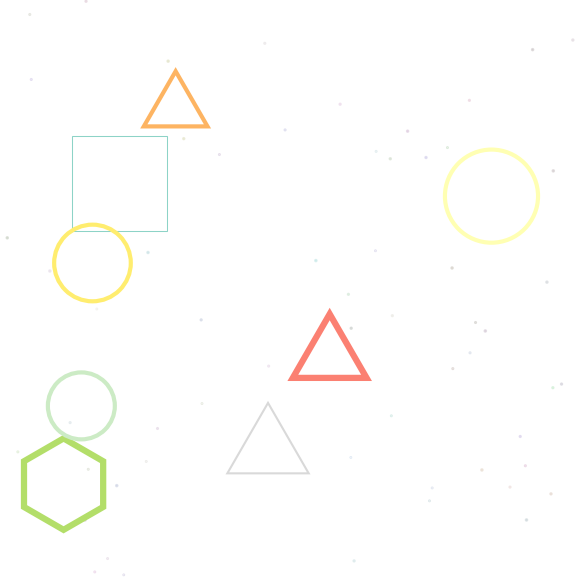[{"shape": "square", "thickness": 0.5, "radius": 0.41, "center": [0.207, 0.681]}, {"shape": "circle", "thickness": 2, "radius": 0.4, "center": [0.851, 0.66]}, {"shape": "triangle", "thickness": 3, "radius": 0.37, "center": [0.571, 0.382]}, {"shape": "triangle", "thickness": 2, "radius": 0.32, "center": [0.304, 0.812]}, {"shape": "hexagon", "thickness": 3, "radius": 0.4, "center": [0.11, 0.161]}, {"shape": "triangle", "thickness": 1, "radius": 0.41, "center": [0.464, 0.22]}, {"shape": "circle", "thickness": 2, "radius": 0.29, "center": [0.141, 0.296]}, {"shape": "circle", "thickness": 2, "radius": 0.33, "center": [0.16, 0.544]}]